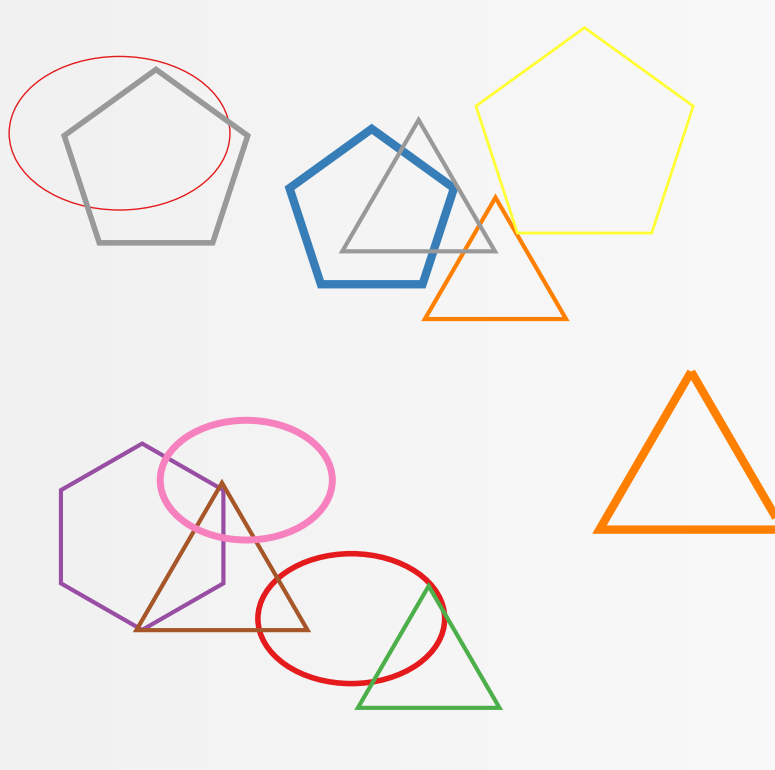[{"shape": "oval", "thickness": 0.5, "radius": 0.71, "center": [0.154, 0.827]}, {"shape": "oval", "thickness": 2, "radius": 0.6, "center": [0.453, 0.197]}, {"shape": "pentagon", "thickness": 3, "radius": 0.56, "center": [0.48, 0.721]}, {"shape": "triangle", "thickness": 1.5, "radius": 0.53, "center": [0.553, 0.133]}, {"shape": "hexagon", "thickness": 1.5, "radius": 0.61, "center": [0.183, 0.303]}, {"shape": "triangle", "thickness": 3, "radius": 0.68, "center": [0.892, 0.381]}, {"shape": "triangle", "thickness": 1.5, "radius": 0.53, "center": [0.639, 0.638]}, {"shape": "pentagon", "thickness": 1, "radius": 0.74, "center": [0.754, 0.817]}, {"shape": "triangle", "thickness": 1.5, "radius": 0.64, "center": [0.286, 0.245]}, {"shape": "oval", "thickness": 2.5, "radius": 0.56, "center": [0.318, 0.376]}, {"shape": "pentagon", "thickness": 2, "radius": 0.62, "center": [0.201, 0.785]}, {"shape": "triangle", "thickness": 1.5, "radius": 0.57, "center": [0.54, 0.73]}]